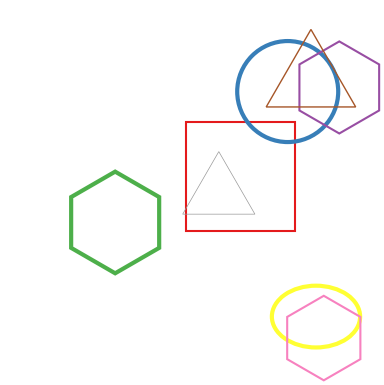[{"shape": "square", "thickness": 1.5, "radius": 0.71, "center": [0.624, 0.542]}, {"shape": "circle", "thickness": 3, "radius": 0.66, "center": [0.747, 0.762]}, {"shape": "hexagon", "thickness": 3, "radius": 0.66, "center": [0.299, 0.422]}, {"shape": "hexagon", "thickness": 1.5, "radius": 0.6, "center": [0.881, 0.773]}, {"shape": "oval", "thickness": 3, "radius": 0.57, "center": [0.821, 0.178]}, {"shape": "triangle", "thickness": 1, "radius": 0.67, "center": [0.808, 0.789]}, {"shape": "hexagon", "thickness": 1.5, "radius": 0.55, "center": [0.841, 0.122]}, {"shape": "triangle", "thickness": 0.5, "radius": 0.54, "center": [0.568, 0.498]}]